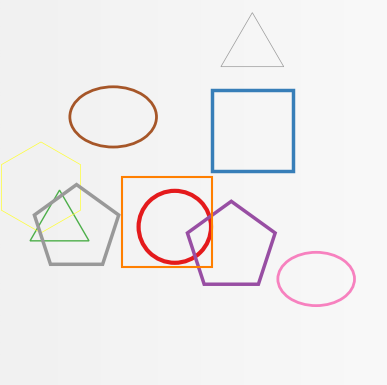[{"shape": "circle", "thickness": 3, "radius": 0.47, "center": [0.451, 0.411]}, {"shape": "square", "thickness": 2.5, "radius": 0.53, "center": [0.652, 0.661]}, {"shape": "triangle", "thickness": 1, "radius": 0.44, "center": [0.154, 0.418]}, {"shape": "pentagon", "thickness": 2.5, "radius": 0.6, "center": [0.597, 0.358]}, {"shape": "square", "thickness": 1.5, "radius": 0.58, "center": [0.431, 0.424]}, {"shape": "hexagon", "thickness": 0.5, "radius": 0.59, "center": [0.106, 0.513]}, {"shape": "oval", "thickness": 2, "radius": 0.56, "center": [0.292, 0.696]}, {"shape": "oval", "thickness": 2, "radius": 0.49, "center": [0.816, 0.275]}, {"shape": "pentagon", "thickness": 2.5, "radius": 0.57, "center": [0.198, 0.406]}, {"shape": "triangle", "thickness": 0.5, "radius": 0.47, "center": [0.651, 0.874]}]